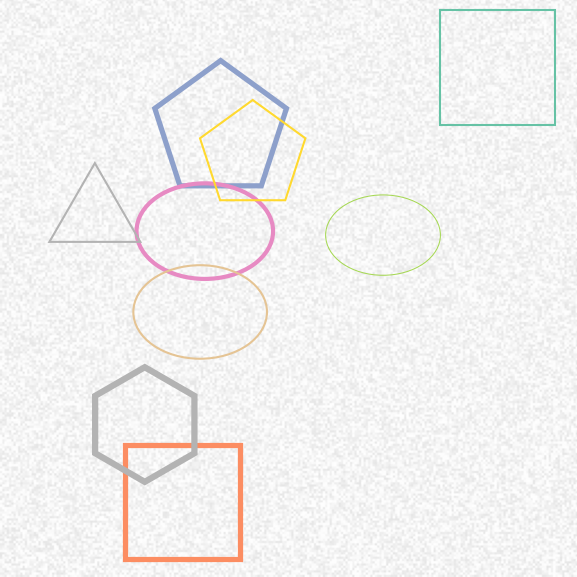[{"shape": "square", "thickness": 1, "radius": 0.5, "center": [0.861, 0.882]}, {"shape": "square", "thickness": 2.5, "radius": 0.49, "center": [0.316, 0.129]}, {"shape": "pentagon", "thickness": 2.5, "radius": 0.6, "center": [0.382, 0.774]}, {"shape": "oval", "thickness": 2, "radius": 0.59, "center": [0.355, 0.599]}, {"shape": "oval", "thickness": 0.5, "radius": 0.5, "center": [0.663, 0.592]}, {"shape": "pentagon", "thickness": 1, "radius": 0.48, "center": [0.438, 0.73]}, {"shape": "oval", "thickness": 1, "radius": 0.58, "center": [0.347, 0.459]}, {"shape": "triangle", "thickness": 1, "radius": 0.45, "center": [0.164, 0.626]}, {"shape": "hexagon", "thickness": 3, "radius": 0.5, "center": [0.251, 0.264]}]